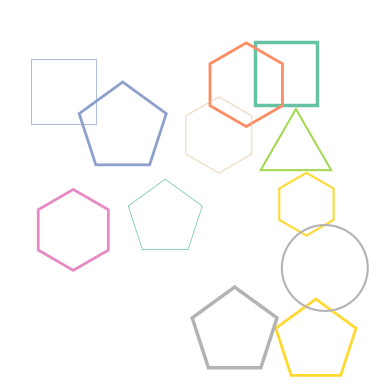[{"shape": "pentagon", "thickness": 0.5, "radius": 0.51, "center": [0.429, 0.434]}, {"shape": "square", "thickness": 2.5, "radius": 0.41, "center": [0.743, 0.809]}, {"shape": "hexagon", "thickness": 2, "radius": 0.54, "center": [0.639, 0.78]}, {"shape": "pentagon", "thickness": 2, "radius": 0.59, "center": [0.319, 0.668]}, {"shape": "square", "thickness": 0.5, "radius": 0.42, "center": [0.165, 0.762]}, {"shape": "hexagon", "thickness": 2, "radius": 0.53, "center": [0.19, 0.403]}, {"shape": "triangle", "thickness": 1.5, "radius": 0.53, "center": [0.769, 0.611]}, {"shape": "pentagon", "thickness": 2, "radius": 0.55, "center": [0.82, 0.114]}, {"shape": "hexagon", "thickness": 1.5, "radius": 0.41, "center": [0.796, 0.47]}, {"shape": "hexagon", "thickness": 0.5, "radius": 0.5, "center": [0.568, 0.649]}, {"shape": "circle", "thickness": 1.5, "radius": 0.56, "center": [0.844, 0.304]}, {"shape": "pentagon", "thickness": 2.5, "radius": 0.58, "center": [0.609, 0.139]}]